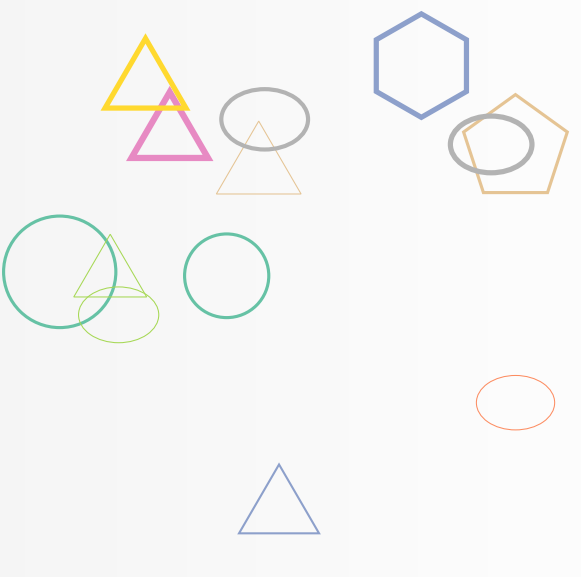[{"shape": "circle", "thickness": 1.5, "radius": 0.48, "center": [0.103, 0.528]}, {"shape": "circle", "thickness": 1.5, "radius": 0.36, "center": [0.39, 0.522]}, {"shape": "oval", "thickness": 0.5, "radius": 0.34, "center": [0.887, 0.302]}, {"shape": "triangle", "thickness": 1, "radius": 0.4, "center": [0.48, 0.115]}, {"shape": "hexagon", "thickness": 2.5, "radius": 0.45, "center": [0.725, 0.886]}, {"shape": "triangle", "thickness": 3, "radius": 0.38, "center": [0.292, 0.764]}, {"shape": "oval", "thickness": 0.5, "radius": 0.35, "center": [0.204, 0.454]}, {"shape": "triangle", "thickness": 0.5, "radius": 0.36, "center": [0.19, 0.521]}, {"shape": "triangle", "thickness": 2.5, "radius": 0.4, "center": [0.25, 0.852]}, {"shape": "triangle", "thickness": 0.5, "radius": 0.42, "center": [0.445, 0.705]}, {"shape": "pentagon", "thickness": 1.5, "radius": 0.47, "center": [0.887, 0.742]}, {"shape": "oval", "thickness": 2, "radius": 0.37, "center": [0.455, 0.793]}, {"shape": "oval", "thickness": 2.5, "radius": 0.35, "center": [0.845, 0.749]}]